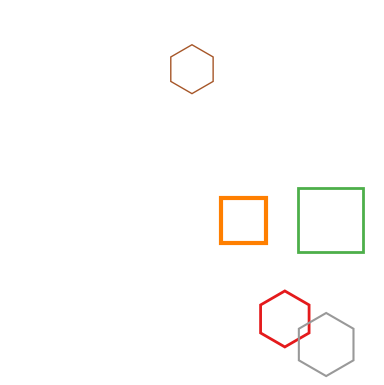[{"shape": "hexagon", "thickness": 2, "radius": 0.36, "center": [0.74, 0.172]}, {"shape": "square", "thickness": 2, "radius": 0.42, "center": [0.858, 0.428]}, {"shape": "square", "thickness": 3, "radius": 0.29, "center": [0.634, 0.426]}, {"shape": "hexagon", "thickness": 1, "radius": 0.32, "center": [0.499, 0.82]}, {"shape": "hexagon", "thickness": 1.5, "radius": 0.41, "center": [0.847, 0.105]}]